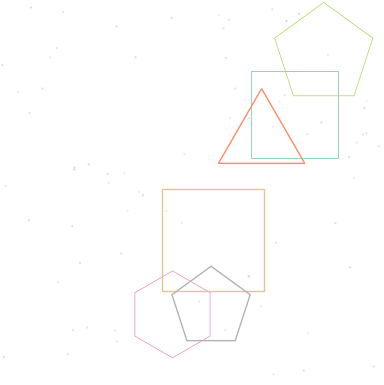[{"shape": "square", "thickness": 0.5, "radius": 0.57, "center": [0.765, 0.703]}, {"shape": "triangle", "thickness": 1, "radius": 0.65, "center": [0.679, 0.64]}, {"shape": "hexagon", "thickness": 0.5, "radius": 0.56, "center": [0.448, 0.183]}, {"shape": "pentagon", "thickness": 0.5, "radius": 0.67, "center": [0.841, 0.86]}, {"shape": "square", "thickness": 1, "radius": 0.66, "center": [0.553, 0.377]}, {"shape": "pentagon", "thickness": 1, "radius": 0.53, "center": [0.548, 0.202]}]